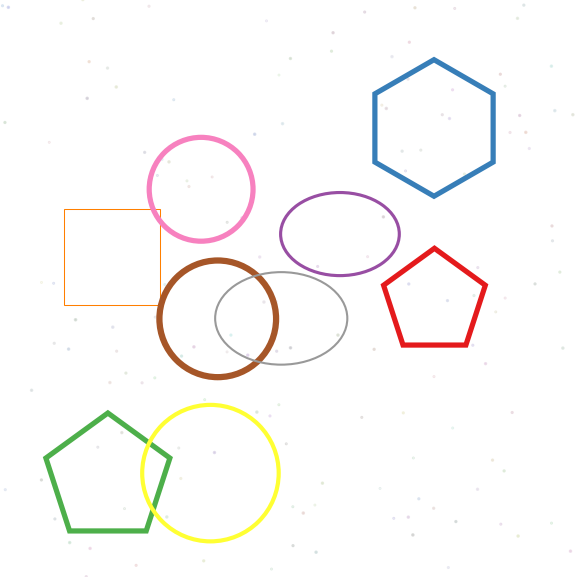[{"shape": "pentagon", "thickness": 2.5, "radius": 0.46, "center": [0.752, 0.477]}, {"shape": "hexagon", "thickness": 2.5, "radius": 0.59, "center": [0.752, 0.778]}, {"shape": "pentagon", "thickness": 2.5, "radius": 0.56, "center": [0.187, 0.171]}, {"shape": "oval", "thickness": 1.5, "radius": 0.51, "center": [0.589, 0.594]}, {"shape": "square", "thickness": 0.5, "radius": 0.42, "center": [0.193, 0.555]}, {"shape": "circle", "thickness": 2, "radius": 0.59, "center": [0.364, 0.18]}, {"shape": "circle", "thickness": 3, "radius": 0.51, "center": [0.377, 0.447]}, {"shape": "circle", "thickness": 2.5, "radius": 0.45, "center": [0.348, 0.671]}, {"shape": "oval", "thickness": 1, "radius": 0.57, "center": [0.487, 0.448]}]